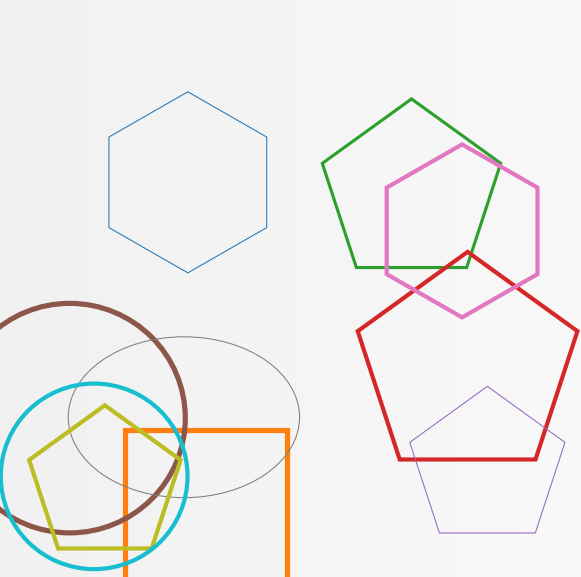[{"shape": "hexagon", "thickness": 0.5, "radius": 0.78, "center": [0.323, 0.683]}, {"shape": "square", "thickness": 2.5, "radius": 0.7, "center": [0.354, 0.116]}, {"shape": "pentagon", "thickness": 1.5, "radius": 0.81, "center": [0.708, 0.666]}, {"shape": "pentagon", "thickness": 2, "radius": 0.99, "center": [0.804, 0.364]}, {"shape": "pentagon", "thickness": 0.5, "radius": 0.7, "center": [0.838, 0.19]}, {"shape": "circle", "thickness": 2.5, "radius": 0.99, "center": [0.12, 0.275]}, {"shape": "hexagon", "thickness": 2, "radius": 0.75, "center": [0.795, 0.599]}, {"shape": "oval", "thickness": 0.5, "radius": 0.99, "center": [0.316, 0.277]}, {"shape": "pentagon", "thickness": 2, "radius": 0.68, "center": [0.18, 0.16]}, {"shape": "circle", "thickness": 2, "radius": 0.8, "center": [0.162, 0.174]}]